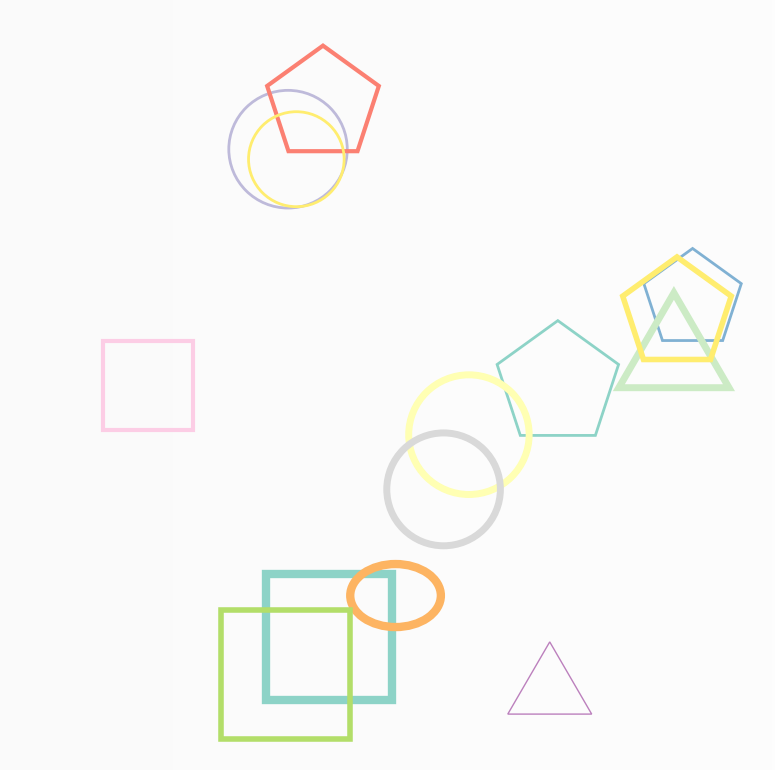[{"shape": "pentagon", "thickness": 1, "radius": 0.41, "center": [0.72, 0.501]}, {"shape": "square", "thickness": 3, "radius": 0.41, "center": [0.425, 0.173]}, {"shape": "circle", "thickness": 2.5, "radius": 0.39, "center": [0.605, 0.436]}, {"shape": "circle", "thickness": 1, "radius": 0.38, "center": [0.372, 0.806]}, {"shape": "pentagon", "thickness": 1.5, "radius": 0.38, "center": [0.417, 0.865]}, {"shape": "pentagon", "thickness": 1, "radius": 0.33, "center": [0.894, 0.611]}, {"shape": "oval", "thickness": 3, "radius": 0.29, "center": [0.51, 0.227]}, {"shape": "square", "thickness": 2, "radius": 0.42, "center": [0.368, 0.124]}, {"shape": "square", "thickness": 1.5, "radius": 0.29, "center": [0.191, 0.499]}, {"shape": "circle", "thickness": 2.5, "radius": 0.37, "center": [0.572, 0.364]}, {"shape": "triangle", "thickness": 0.5, "radius": 0.31, "center": [0.709, 0.104]}, {"shape": "triangle", "thickness": 2.5, "radius": 0.41, "center": [0.87, 0.538]}, {"shape": "circle", "thickness": 1, "radius": 0.31, "center": [0.382, 0.793]}, {"shape": "pentagon", "thickness": 2, "radius": 0.37, "center": [0.874, 0.593]}]